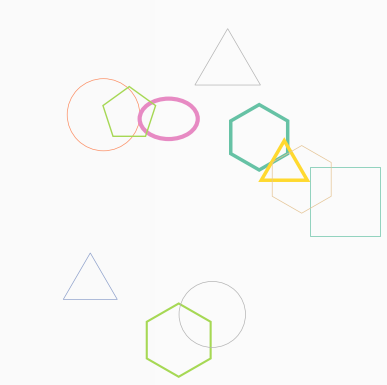[{"shape": "hexagon", "thickness": 2.5, "radius": 0.42, "center": [0.669, 0.643]}, {"shape": "square", "thickness": 0.5, "radius": 0.45, "center": [0.889, 0.477]}, {"shape": "circle", "thickness": 0.5, "radius": 0.47, "center": [0.267, 0.702]}, {"shape": "triangle", "thickness": 0.5, "radius": 0.4, "center": [0.233, 0.262]}, {"shape": "oval", "thickness": 3, "radius": 0.37, "center": [0.435, 0.691]}, {"shape": "pentagon", "thickness": 1, "radius": 0.36, "center": [0.334, 0.704]}, {"shape": "hexagon", "thickness": 1.5, "radius": 0.48, "center": [0.461, 0.117]}, {"shape": "triangle", "thickness": 2.5, "radius": 0.34, "center": [0.734, 0.566]}, {"shape": "hexagon", "thickness": 0.5, "radius": 0.44, "center": [0.779, 0.534]}, {"shape": "circle", "thickness": 0.5, "radius": 0.43, "center": [0.548, 0.183]}, {"shape": "triangle", "thickness": 0.5, "radius": 0.49, "center": [0.588, 0.828]}]